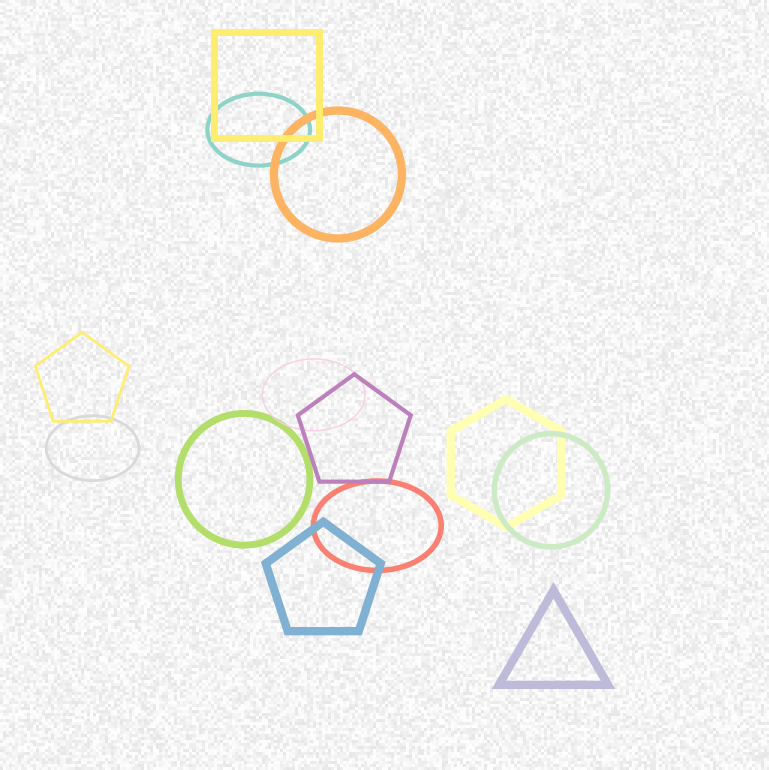[{"shape": "oval", "thickness": 1.5, "radius": 0.33, "center": [0.336, 0.832]}, {"shape": "hexagon", "thickness": 3, "radius": 0.42, "center": [0.657, 0.399]}, {"shape": "triangle", "thickness": 3, "radius": 0.41, "center": [0.719, 0.151]}, {"shape": "oval", "thickness": 2, "radius": 0.42, "center": [0.49, 0.317]}, {"shape": "pentagon", "thickness": 3, "radius": 0.39, "center": [0.42, 0.244]}, {"shape": "circle", "thickness": 3, "radius": 0.42, "center": [0.439, 0.773]}, {"shape": "circle", "thickness": 2.5, "radius": 0.43, "center": [0.317, 0.378]}, {"shape": "oval", "thickness": 0.5, "radius": 0.33, "center": [0.407, 0.487]}, {"shape": "oval", "thickness": 1, "radius": 0.3, "center": [0.12, 0.418]}, {"shape": "pentagon", "thickness": 1.5, "radius": 0.39, "center": [0.46, 0.437]}, {"shape": "circle", "thickness": 2, "radius": 0.37, "center": [0.716, 0.363]}, {"shape": "square", "thickness": 2.5, "radius": 0.34, "center": [0.346, 0.89]}, {"shape": "pentagon", "thickness": 1, "radius": 0.32, "center": [0.107, 0.505]}]